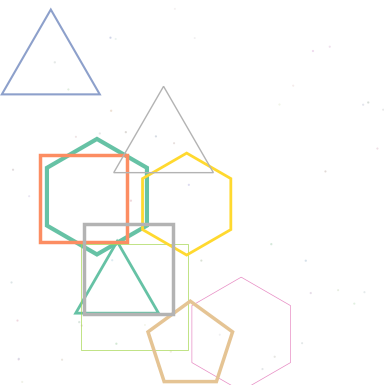[{"shape": "hexagon", "thickness": 3, "radius": 0.75, "center": [0.252, 0.489]}, {"shape": "triangle", "thickness": 2, "radius": 0.62, "center": [0.304, 0.249]}, {"shape": "square", "thickness": 2.5, "radius": 0.57, "center": [0.218, 0.483]}, {"shape": "triangle", "thickness": 1.5, "radius": 0.73, "center": [0.132, 0.828]}, {"shape": "hexagon", "thickness": 0.5, "radius": 0.74, "center": [0.626, 0.132]}, {"shape": "square", "thickness": 0.5, "radius": 0.69, "center": [0.349, 0.228]}, {"shape": "hexagon", "thickness": 2, "radius": 0.66, "center": [0.485, 0.47]}, {"shape": "pentagon", "thickness": 2.5, "radius": 0.58, "center": [0.494, 0.102]}, {"shape": "square", "thickness": 2.5, "radius": 0.58, "center": [0.334, 0.301]}, {"shape": "triangle", "thickness": 1, "radius": 0.75, "center": [0.425, 0.626]}]